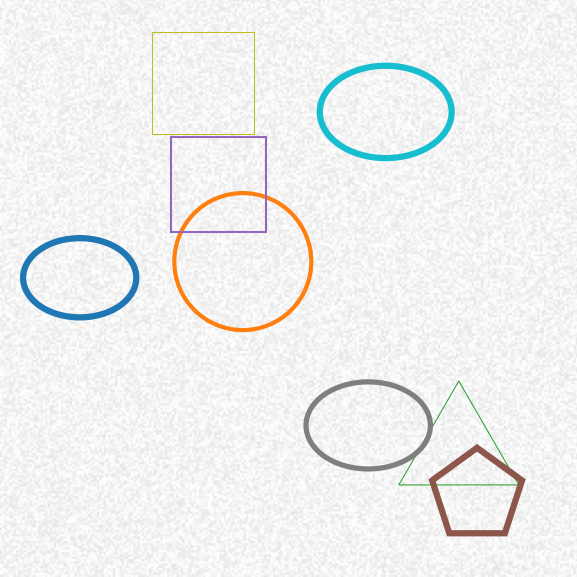[{"shape": "oval", "thickness": 3, "radius": 0.49, "center": [0.138, 0.518]}, {"shape": "circle", "thickness": 2, "radius": 0.59, "center": [0.42, 0.546]}, {"shape": "triangle", "thickness": 0.5, "radius": 0.6, "center": [0.794, 0.219]}, {"shape": "square", "thickness": 1, "radius": 0.41, "center": [0.379, 0.68]}, {"shape": "pentagon", "thickness": 3, "radius": 0.41, "center": [0.826, 0.142]}, {"shape": "oval", "thickness": 2.5, "radius": 0.54, "center": [0.638, 0.262]}, {"shape": "square", "thickness": 0.5, "radius": 0.44, "center": [0.351, 0.856]}, {"shape": "oval", "thickness": 3, "radius": 0.57, "center": [0.668, 0.805]}]